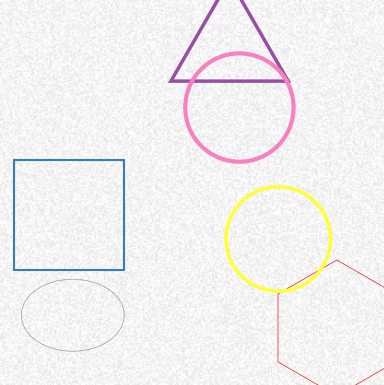[{"shape": "hexagon", "thickness": 0.5, "radius": 0.88, "center": [0.875, 0.148]}, {"shape": "square", "thickness": 1.5, "radius": 0.71, "center": [0.18, 0.442]}, {"shape": "triangle", "thickness": 2.5, "radius": 0.88, "center": [0.596, 0.877]}, {"shape": "circle", "thickness": 2.5, "radius": 0.68, "center": [0.723, 0.379]}, {"shape": "circle", "thickness": 3, "radius": 0.7, "center": [0.622, 0.721]}, {"shape": "oval", "thickness": 0.5, "radius": 0.67, "center": [0.189, 0.181]}]